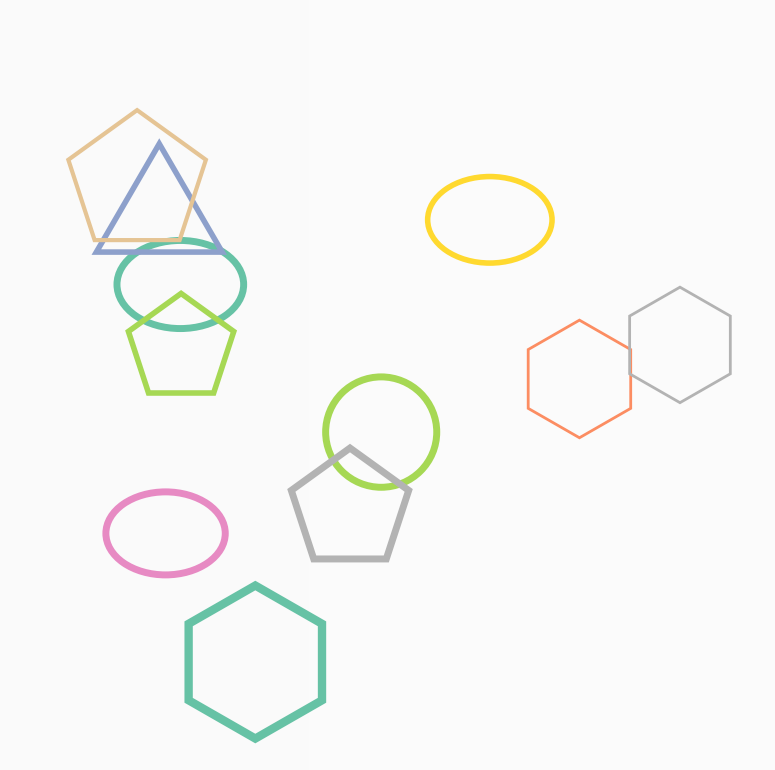[{"shape": "hexagon", "thickness": 3, "radius": 0.5, "center": [0.329, 0.14]}, {"shape": "oval", "thickness": 2.5, "radius": 0.41, "center": [0.233, 0.631]}, {"shape": "hexagon", "thickness": 1, "radius": 0.38, "center": [0.748, 0.508]}, {"shape": "triangle", "thickness": 2, "radius": 0.47, "center": [0.206, 0.719]}, {"shape": "oval", "thickness": 2.5, "radius": 0.39, "center": [0.214, 0.307]}, {"shape": "circle", "thickness": 2.5, "radius": 0.36, "center": [0.492, 0.439]}, {"shape": "pentagon", "thickness": 2, "radius": 0.36, "center": [0.234, 0.547]}, {"shape": "oval", "thickness": 2, "radius": 0.4, "center": [0.632, 0.715]}, {"shape": "pentagon", "thickness": 1.5, "radius": 0.47, "center": [0.177, 0.764]}, {"shape": "pentagon", "thickness": 2.5, "radius": 0.4, "center": [0.452, 0.339]}, {"shape": "hexagon", "thickness": 1, "radius": 0.38, "center": [0.877, 0.552]}]